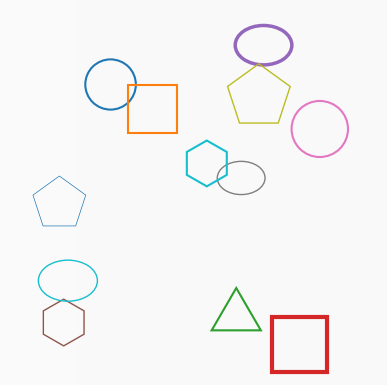[{"shape": "pentagon", "thickness": 0.5, "radius": 0.36, "center": [0.153, 0.471]}, {"shape": "circle", "thickness": 1.5, "radius": 0.33, "center": [0.285, 0.781]}, {"shape": "square", "thickness": 1.5, "radius": 0.31, "center": [0.394, 0.716]}, {"shape": "triangle", "thickness": 1.5, "radius": 0.37, "center": [0.61, 0.179]}, {"shape": "square", "thickness": 3, "radius": 0.35, "center": [0.773, 0.105]}, {"shape": "oval", "thickness": 2.5, "radius": 0.37, "center": [0.68, 0.883]}, {"shape": "hexagon", "thickness": 1, "radius": 0.3, "center": [0.164, 0.162]}, {"shape": "circle", "thickness": 1.5, "radius": 0.36, "center": [0.825, 0.665]}, {"shape": "oval", "thickness": 1, "radius": 0.31, "center": [0.622, 0.538]}, {"shape": "pentagon", "thickness": 1, "radius": 0.43, "center": [0.668, 0.749]}, {"shape": "oval", "thickness": 1, "radius": 0.38, "center": [0.175, 0.271]}, {"shape": "hexagon", "thickness": 1.5, "radius": 0.3, "center": [0.534, 0.576]}]